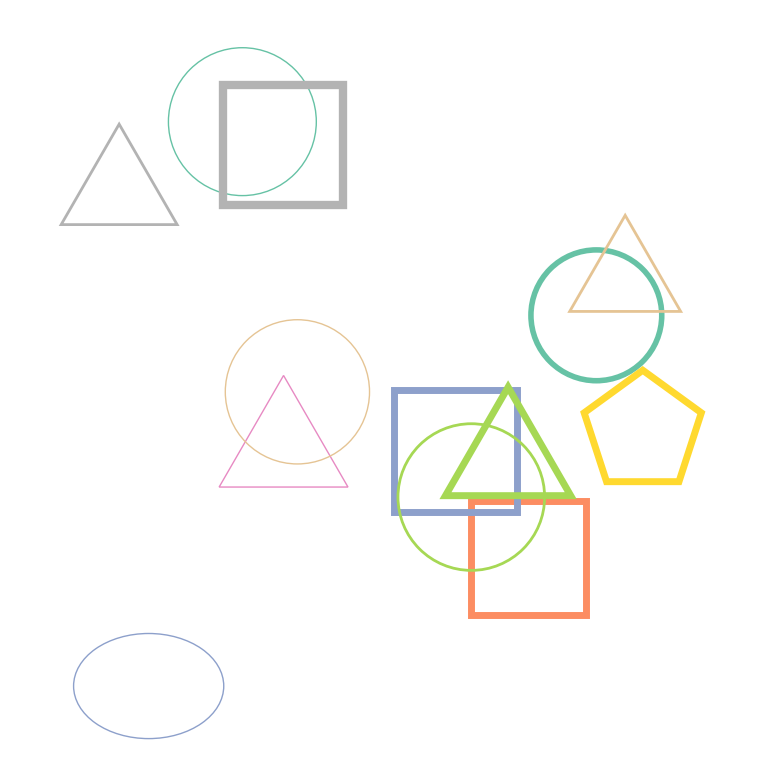[{"shape": "circle", "thickness": 0.5, "radius": 0.48, "center": [0.315, 0.842]}, {"shape": "circle", "thickness": 2, "radius": 0.42, "center": [0.774, 0.59]}, {"shape": "square", "thickness": 2.5, "radius": 0.37, "center": [0.687, 0.275]}, {"shape": "oval", "thickness": 0.5, "radius": 0.49, "center": [0.193, 0.109]}, {"shape": "square", "thickness": 2.5, "radius": 0.4, "center": [0.592, 0.414]}, {"shape": "triangle", "thickness": 0.5, "radius": 0.48, "center": [0.368, 0.416]}, {"shape": "triangle", "thickness": 2.5, "radius": 0.47, "center": [0.66, 0.403]}, {"shape": "circle", "thickness": 1, "radius": 0.48, "center": [0.612, 0.354]}, {"shape": "pentagon", "thickness": 2.5, "radius": 0.4, "center": [0.835, 0.439]}, {"shape": "triangle", "thickness": 1, "radius": 0.42, "center": [0.812, 0.637]}, {"shape": "circle", "thickness": 0.5, "radius": 0.47, "center": [0.386, 0.491]}, {"shape": "triangle", "thickness": 1, "radius": 0.43, "center": [0.155, 0.752]}, {"shape": "square", "thickness": 3, "radius": 0.39, "center": [0.367, 0.812]}]